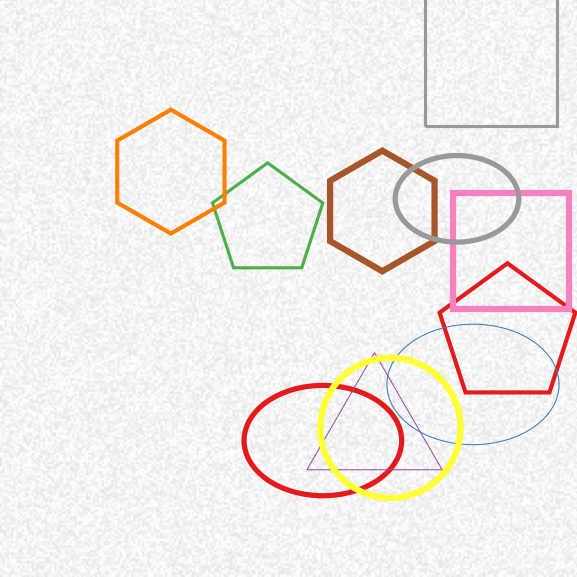[{"shape": "pentagon", "thickness": 2, "radius": 0.62, "center": [0.879, 0.42]}, {"shape": "oval", "thickness": 2.5, "radius": 0.68, "center": [0.559, 0.236]}, {"shape": "oval", "thickness": 0.5, "radius": 0.75, "center": [0.819, 0.333]}, {"shape": "pentagon", "thickness": 1.5, "radius": 0.5, "center": [0.463, 0.617]}, {"shape": "triangle", "thickness": 0.5, "radius": 0.68, "center": [0.648, 0.253]}, {"shape": "hexagon", "thickness": 2, "radius": 0.54, "center": [0.296, 0.702]}, {"shape": "circle", "thickness": 3, "radius": 0.61, "center": [0.676, 0.258]}, {"shape": "hexagon", "thickness": 3, "radius": 0.52, "center": [0.662, 0.634]}, {"shape": "square", "thickness": 3, "radius": 0.5, "center": [0.886, 0.564]}, {"shape": "square", "thickness": 1.5, "radius": 0.57, "center": [0.85, 0.895]}, {"shape": "oval", "thickness": 2.5, "radius": 0.54, "center": [0.791, 0.655]}]